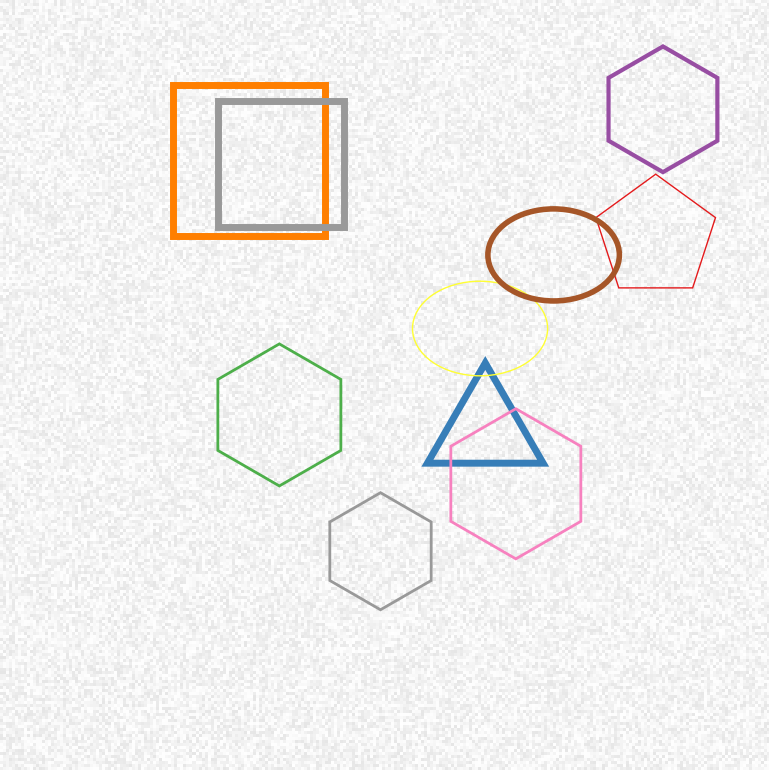[{"shape": "pentagon", "thickness": 0.5, "radius": 0.41, "center": [0.852, 0.692]}, {"shape": "triangle", "thickness": 2.5, "radius": 0.43, "center": [0.63, 0.442]}, {"shape": "hexagon", "thickness": 1, "radius": 0.46, "center": [0.363, 0.461]}, {"shape": "hexagon", "thickness": 1.5, "radius": 0.41, "center": [0.861, 0.858]}, {"shape": "square", "thickness": 2.5, "radius": 0.49, "center": [0.323, 0.792]}, {"shape": "oval", "thickness": 0.5, "radius": 0.44, "center": [0.623, 0.573]}, {"shape": "oval", "thickness": 2, "radius": 0.43, "center": [0.719, 0.669]}, {"shape": "hexagon", "thickness": 1, "radius": 0.49, "center": [0.67, 0.372]}, {"shape": "hexagon", "thickness": 1, "radius": 0.38, "center": [0.494, 0.284]}, {"shape": "square", "thickness": 2.5, "radius": 0.41, "center": [0.365, 0.787]}]